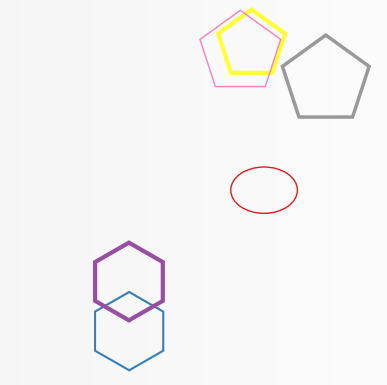[{"shape": "oval", "thickness": 1, "radius": 0.43, "center": [0.681, 0.506]}, {"shape": "hexagon", "thickness": 1.5, "radius": 0.51, "center": [0.333, 0.14]}, {"shape": "hexagon", "thickness": 3, "radius": 0.5, "center": [0.333, 0.269]}, {"shape": "pentagon", "thickness": 3, "radius": 0.45, "center": [0.649, 0.884]}, {"shape": "pentagon", "thickness": 1, "radius": 0.55, "center": [0.62, 0.864]}, {"shape": "pentagon", "thickness": 2.5, "radius": 0.59, "center": [0.841, 0.791]}]